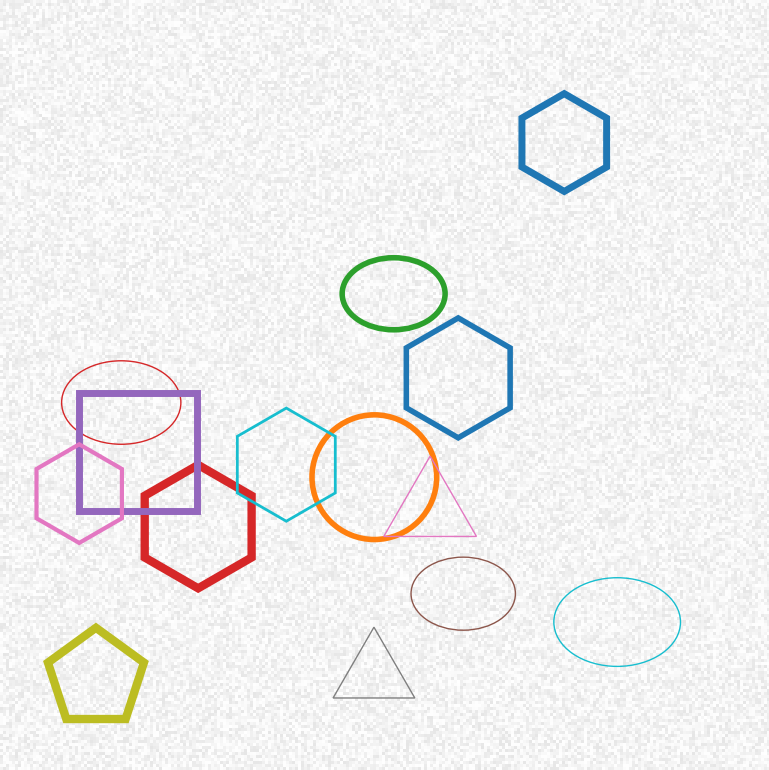[{"shape": "hexagon", "thickness": 2.5, "radius": 0.32, "center": [0.733, 0.815]}, {"shape": "hexagon", "thickness": 2, "radius": 0.39, "center": [0.595, 0.509]}, {"shape": "circle", "thickness": 2, "radius": 0.4, "center": [0.486, 0.38]}, {"shape": "oval", "thickness": 2, "radius": 0.33, "center": [0.511, 0.618]}, {"shape": "oval", "thickness": 0.5, "radius": 0.39, "center": [0.157, 0.477]}, {"shape": "hexagon", "thickness": 3, "radius": 0.4, "center": [0.257, 0.316]}, {"shape": "square", "thickness": 2.5, "radius": 0.38, "center": [0.18, 0.413]}, {"shape": "oval", "thickness": 0.5, "radius": 0.34, "center": [0.602, 0.229]}, {"shape": "triangle", "thickness": 0.5, "radius": 0.35, "center": [0.559, 0.338]}, {"shape": "hexagon", "thickness": 1.5, "radius": 0.32, "center": [0.103, 0.359]}, {"shape": "triangle", "thickness": 0.5, "radius": 0.31, "center": [0.486, 0.124]}, {"shape": "pentagon", "thickness": 3, "radius": 0.33, "center": [0.125, 0.119]}, {"shape": "hexagon", "thickness": 1, "radius": 0.37, "center": [0.372, 0.397]}, {"shape": "oval", "thickness": 0.5, "radius": 0.41, "center": [0.802, 0.192]}]